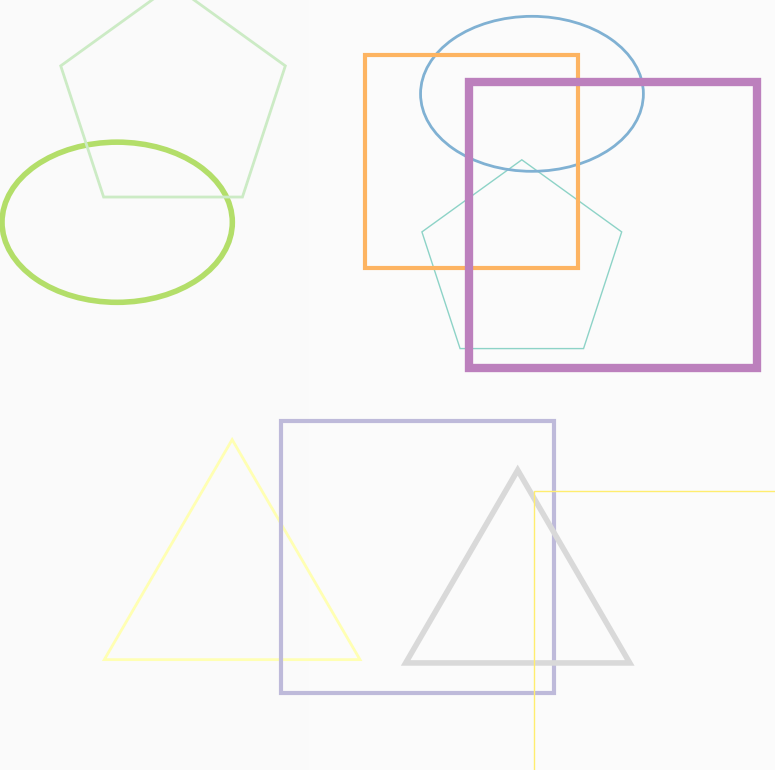[{"shape": "pentagon", "thickness": 0.5, "radius": 0.68, "center": [0.673, 0.657]}, {"shape": "triangle", "thickness": 1, "radius": 0.95, "center": [0.3, 0.239]}, {"shape": "square", "thickness": 1.5, "radius": 0.88, "center": [0.539, 0.277]}, {"shape": "oval", "thickness": 1, "radius": 0.72, "center": [0.686, 0.878]}, {"shape": "square", "thickness": 1.5, "radius": 0.69, "center": [0.609, 0.79]}, {"shape": "oval", "thickness": 2, "radius": 0.74, "center": [0.151, 0.711]}, {"shape": "triangle", "thickness": 2, "radius": 0.83, "center": [0.668, 0.222]}, {"shape": "square", "thickness": 3, "radius": 0.93, "center": [0.791, 0.708]}, {"shape": "pentagon", "thickness": 1, "radius": 0.76, "center": [0.223, 0.867]}, {"shape": "square", "thickness": 0.5, "radius": 0.92, "center": [0.872, 0.179]}]